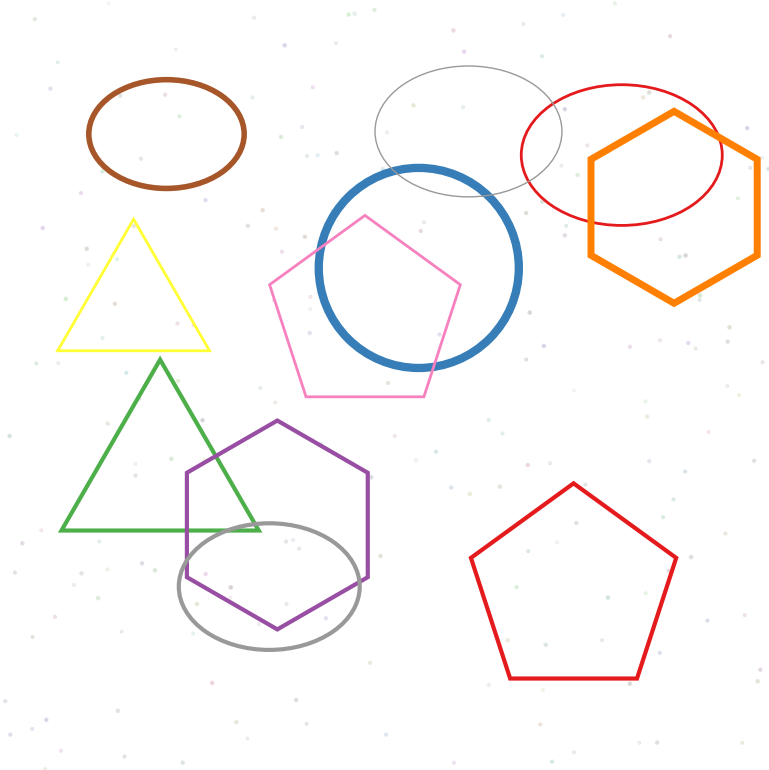[{"shape": "oval", "thickness": 1, "radius": 0.65, "center": [0.807, 0.799]}, {"shape": "pentagon", "thickness": 1.5, "radius": 0.7, "center": [0.745, 0.232]}, {"shape": "circle", "thickness": 3, "radius": 0.65, "center": [0.544, 0.652]}, {"shape": "triangle", "thickness": 1.5, "radius": 0.74, "center": [0.208, 0.385]}, {"shape": "hexagon", "thickness": 1.5, "radius": 0.68, "center": [0.36, 0.318]}, {"shape": "hexagon", "thickness": 2.5, "radius": 0.62, "center": [0.875, 0.731]}, {"shape": "triangle", "thickness": 1, "radius": 0.57, "center": [0.174, 0.601]}, {"shape": "oval", "thickness": 2, "radius": 0.5, "center": [0.216, 0.826]}, {"shape": "pentagon", "thickness": 1, "radius": 0.65, "center": [0.474, 0.59]}, {"shape": "oval", "thickness": 1.5, "radius": 0.59, "center": [0.35, 0.238]}, {"shape": "oval", "thickness": 0.5, "radius": 0.61, "center": [0.608, 0.829]}]